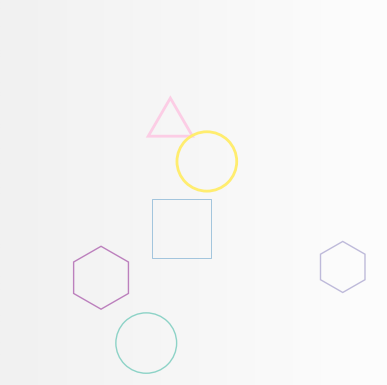[{"shape": "circle", "thickness": 1, "radius": 0.39, "center": [0.377, 0.109]}, {"shape": "hexagon", "thickness": 1, "radius": 0.33, "center": [0.885, 0.307]}, {"shape": "square", "thickness": 0.5, "radius": 0.38, "center": [0.468, 0.407]}, {"shape": "triangle", "thickness": 2, "radius": 0.33, "center": [0.44, 0.679]}, {"shape": "hexagon", "thickness": 1, "radius": 0.41, "center": [0.261, 0.279]}, {"shape": "circle", "thickness": 2, "radius": 0.39, "center": [0.534, 0.581]}]